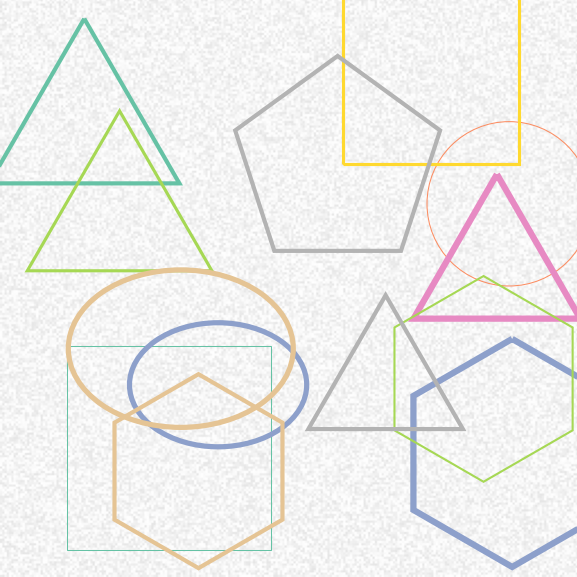[{"shape": "triangle", "thickness": 2, "radius": 0.95, "center": [0.146, 0.777]}, {"shape": "square", "thickness": 0.5, "radius": 0.88, "center": [0.292, 0.223]}, {"shape": "circle", "thickness": 0.5, "radius": 0.71, "center": [0.882, 0.646]}, {"shape": "hexagon", "thickness": 3, "radius": 0.99, "center": [0.887, 0.215]}, {"shape": "oval", "thickness": 2.5, "radius": 0.77, "center": [0.378, 0.333]}, {"shape": "triangle", "thickness": 3, "radius": 0.83, "center": [0.86, 0.531]}, {"shape": "hexagon", "thickness": 1, "radius": 0.89, "center": [0.837, 0.343]}, {"shape": "triangle", "thickness": 1.5, "radius": 0.92, "center": [0.207, 0.623]}, {"shape": "square", "thickness": 1.5, "radius": 0.76, "center": [0.746, 0.867]}, {"shape": "hexagon", "thickness": 2, "radius": 0.84, "center": [0.344, 0.183]}, {"shape": "oval", "thickness": 2.5, "radius": 0.97, "center": [0.313, 0.395]}, {"shape": "triangle", "thickness": 2, "radius": 0.77, "center": [0.668, 0.333]}, {"shape": "pentagon", "thickness": 2, "radius": 0.93, "center": [0.585, 0.716]}]